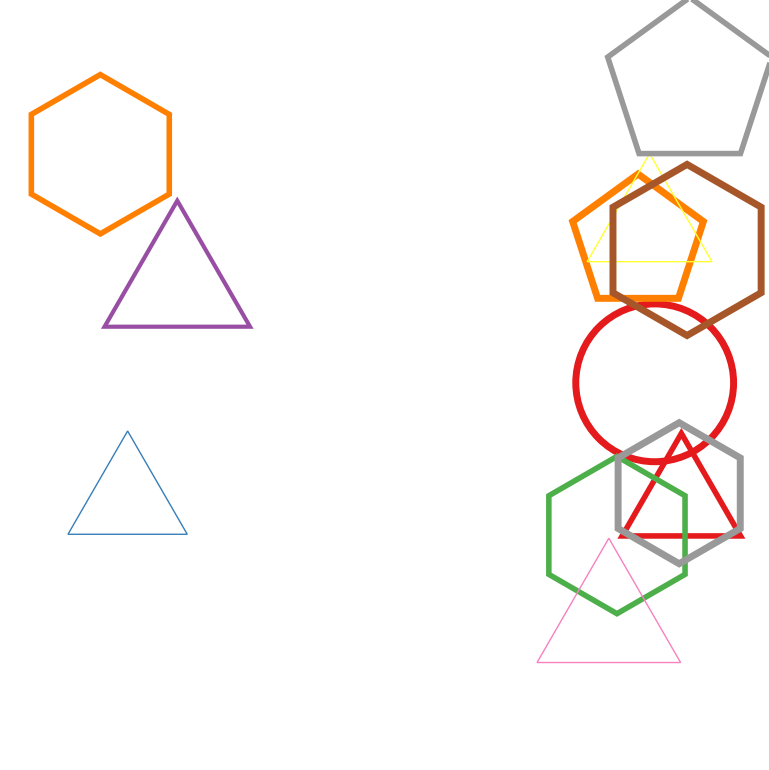[{"shape": "circle", "thickness": 2.5, "radius": 0.51, "center": [0.85, 0.503]}, {"shape": "triangle", "thickness": 2, "radius": 0.44, "center": [0.885, 0.348]}, {"shape": "triangle", "thickness": 0.5, "radius": 0.45, "center": [0.166, 0.351]}, {"shape": "hexagon", "thickness": 2, "radius": 0.51, "center": [0.801, 0.305]}, {"shape": "triangle", "thickness": 1.5, "radius": 0.55, "center": [0.23, 0.63]}, {"shape": "pentagon", "thickness": 2.5, "radius": 0.45, "center": [0.829, 0.685]}, {"shape": "hexagon", "thickness": 2, "radius": 0.52, "center": [0.13, 0.8]}, {"shape": "triangle", "thickness": 0.5, "radius": 0.47, "center": [0.844, 0.707]}, {"shape": "hexagon", "thickness": 2.5, "radius": 0.56, "center": [0.892, 0.675]}, {"shape": "triangle", "thickness": 0.5, "radius": 0.54, "center": [0.791, 0.193]}, {"shape": "pentagon", "thickness": 2, "radius": 0.56, "center": [0.896, 0.891]}, {"shape": "hexagon", "thickness": 2.5, "radius": 0.46, "center": [0.882, 0.359]}]